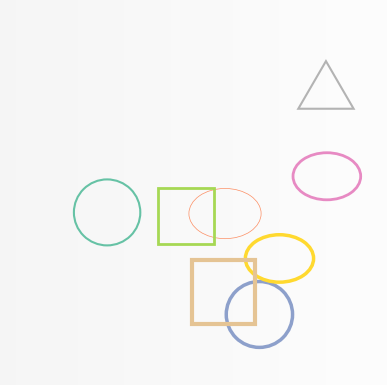[{"shape": "circle", "thickness": 1.5, "radius": 0.43, "center": [0.276, 0.448]}, {"shape": "oval", "thickness": 0.5, "radius": 0.47, "center": [0.581, 0.445]}, {"shape": "circle", "thickness": 2.5, "radius": 0.43, "center": [0.669, 0.183]}, {"shape": "oval", "thickness": 2, "radius": 0.44, "center": [0.843, 0.542]}, {"shape": "square", "thickness": 2, "radius": 0.36, "center": [0.48, 0.439]}, {"shape": "oval", "thickness": 2.5, "radius": 0.44, "center": [0.721, 0.329]}, {"shape": "square", "thickness": 3, "radius": 0.41, "center": [0.577, 0.242]}, {"shape": "triangle", "thickness": 1.5, "radius": 0.41, "center": [0.841, 0.759]}]